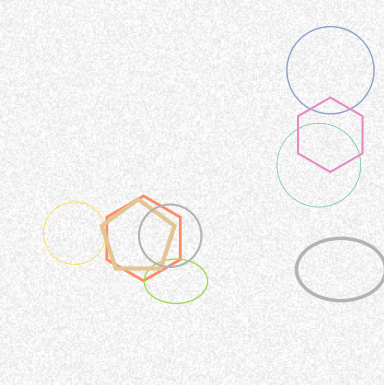[{"shape": "circle", "thickness": 0.5, "radius": 0.54, "center": [0.828, 0.571]}, {"shape": "hexagon", "thickness": 2, "radius": 0.55, "center": [0.373, 0.381]}, {"shape": "circle", "thickness": 1, "radius": 0.57, "center": [0.858, 0.818]}, {"shape": "hexagon", "thickness": 1.5, "radius": 0.48, "center": [0.858, 0.65]}, {"shape": "oval", "thickness": 1, "radius": 0.41, "center": [0.457, 0.269]}, {"shape": "circle", "thickness": 0.5, "radius": 0.41, "center": [0.194, 0.394]}, {"shape": "pentagon", "thickness": 3, "radius": 0.5, "center": [0.359, 0.383]}, {"shape": "oval", "thickness": 2.5, "radius": 0.58, "center": [0.886, 0.3]}, {"shape": "circle", "thickness": 1.5, "radius": 0.41, "center": [0.442, 0.388]}]